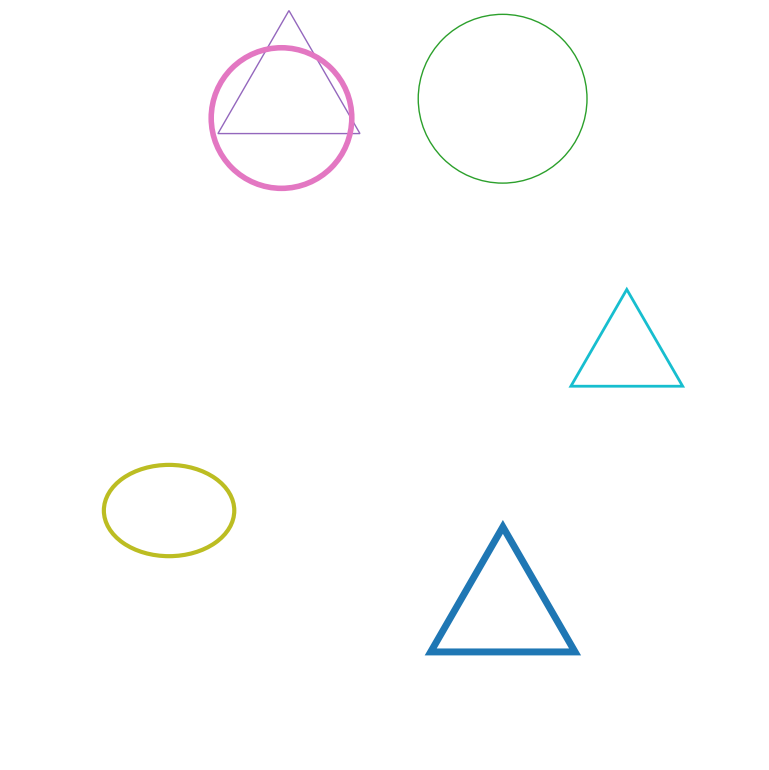[{"shape": "triangle", "thickness": 2.5, "radius": 0.54, "center": [0.653, 0.207]}, {"shape": "circle", "thickness": 0.5, "radius": 0.55, "center": [0.653, 0.872]}, {"shape": "triangle", "thickness": 0.5, "radius": 0.53, "center": [0.375, 0.88]}, {"shape": "circle", "thickness": 2, "radius": 0.46, "center": [0.366, 0.847]}, {"shape": "oval", "thickness": 1.5, "radius": 0.42, "center": [0.22, 0.337]}, {"shape": "triangle", "thickness": 1, "radius": 0.42, "center": [0.814, 0.54]}]